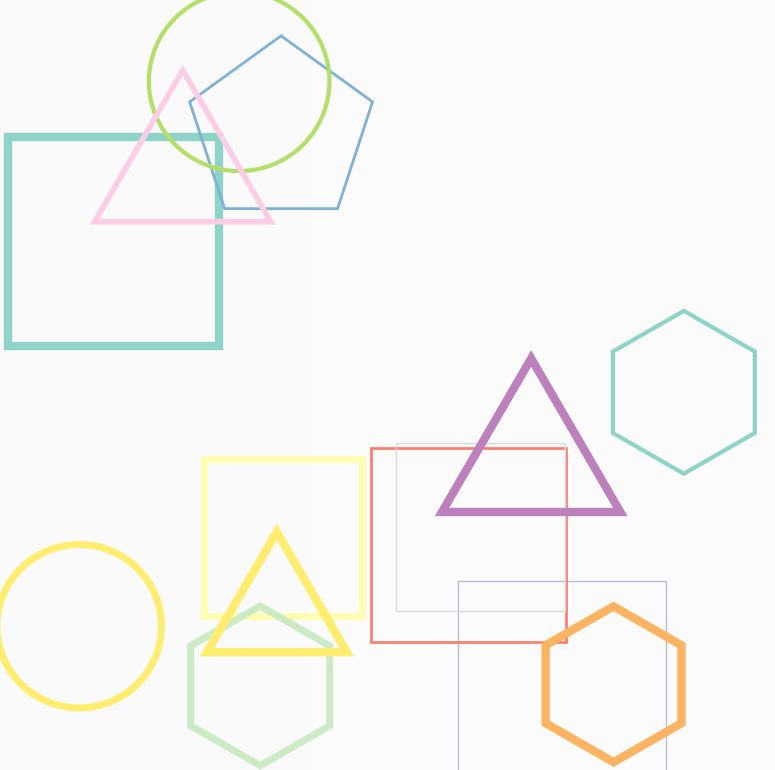[{"shape": "hexagon", "thickness": 1.5, "radius": 0.53, "center": [0.882, 0.491]}, {"shape": "square", "thickness": 3, "radius": 0.68, "center": [0.146, 0.687]}, {"shape": "square", "thickness": 2.5, "radius": 0.51, "center": [0.365, 0.302]}, {"shape": "square", "thickness": 0.5, "radius": 0.67, "center": [0.725, 0.111]}, {"shape": "square", "thickness": 1, "radius": 0.63, "center": [0.604, 0.292]}, {"shape": "pentagon", "thickness": 1, "radius": 0.62, "center": [0.363, 0.829]}, {"shape": "hexagon", "thickness": 3, "radius": 0.51, "center": [0.792, 0.111]}, {"shape": "circle", "thickness": 1.5, "radius": 0.58, "center": [0.309, 0.894]}, {"shape": "triangle", "thickness": 2, "radius": 0.66, "center": [0.236, 0.778]}, {"shape": "square", "thickness": 0.5, "radius": 0.55, "center": [0.62, 0.316]}, {"shape": "triangle", "thickness": 3, "radius": 0.66, "center": [0.685, 0.402]}, {"shape": "hexagon", "thickness": 2.5, "radius": 0.52, "center": [0.336, 0.109]}, {"shape": "circle", "thickness": 2.5, "radius": 0.53, "center": [0.102, 0.187]}, {"shape": "triangle", "thickness": 3, "radius": 0.52, "center": [0.357, 0.205]}]